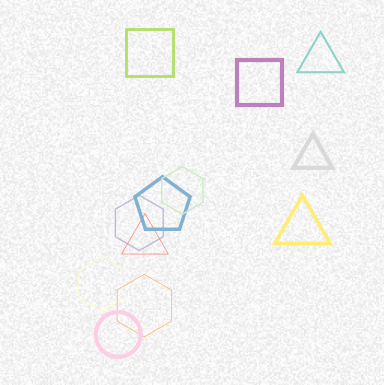[{"shape": "triangle", "thickness": 1.5, "radius": 0.35, "center": [0.833, 0.847]}, {"shape": "hexagon", "thickness": 0.5, "radius": 0.35, "center": [0.266, 0.263]}, {"shape": "hexagon", "thickness": 1, "radius": 0.36, "center": [0.362, 0.421]}, {"shape": "triangle", "thickness": 0.5, "radius": 0.35, "center": [0.377, 0.375]}, {"shape": "pentagon", "thickness": 2.5, "radius": 0.38, "center": [0.422, 0.466]}, {"shape": "hexagon", "thickness": 0.5, "radius": 0.41, "center": [0.375, 0.206]}, {"shape": "square", "thickness": 2, "radius": 0.31, "center": [0.388, 0.863]}, {"shape": "circle", "thickness": 3, "radius": 0.29, "center": [0.307, 0.131]}, {"shape": "triangle", "thickness": 3, "radius": 0.29, "center": [0.813, 0.593]}, {"shape": "square", "thickness": 3, "radius": 0.29, "center": [0.674, 0.785]}, {"shape": "hexagon", "thickness": 1, "radius": 0.31, "center": [0.474, 0.505]}, {"shape": "triangle", "thickness": 2.5, "radius": 0.42, "center": [0.786, 0.409]}]